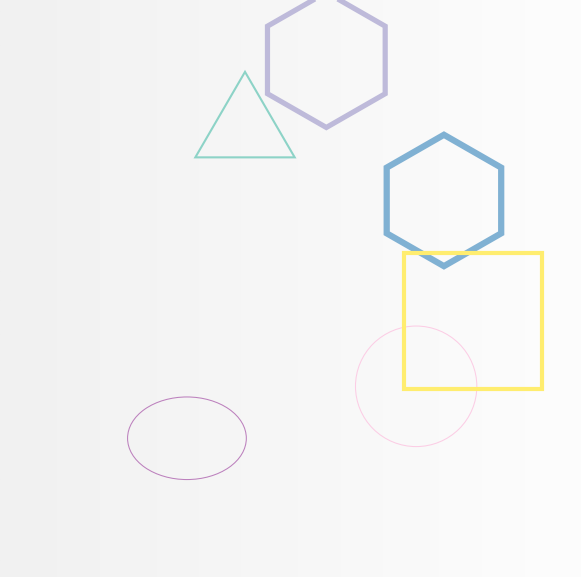[{"shape": "triangle", "thickness": 1, "radius": 0.49, "center": [0.422, 0.776]}, {"shape": "hexagon", "thickness": 2.5, "radius": 0.58, "center": [0.561, 0.895]}, {"shape": "hexagon", "thickness": 3, "radius": 0.57, "center": [0.764, 0.652]}, {"shape": "circle", "thickness": 0.5, "radius": 0.52, "center": [0.716, 0.33]}, {"shape": "oval", "thickness": 0.5, "radius": 0.51, "center": [0.322, 0.24]}, {"shape": "square", "thickness": 2, "radius": 0.59, "center": [0.814, 0.443]}]